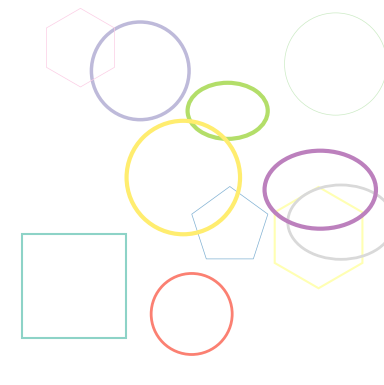[{"shape": "square", "thickness": 1.5, "radius": 0.68, "center": [0.193, 0.257]}, {"shape": "hexagon", "thickness": 1.5, "radius": 0.66, "center": [0.827, 0.383]}, {"shape": "circle", "thickness": 2.5, "radius": 0.63, "center": [0.364, 0.816]}, {"shape": "circle", "thickness": 2, "radius": 0.53, "center": [0.498, 0.184]}, {"shape": "pentagon", "thickness": 0.5, "radius": 0.52, "center": [0.597, 0.412]}, {"shape": "oval", "thickness": 3, "radius": 0.52, "center": [0.591, 0.712]}, {"shape": "hexagon", "thickness": 0.5, "radius": 0.51, "center": [0.209, 0.876]}, {"shape": "oval", "thickness": 2, "radius": 0.69, "center": [0.886, 0.423]}, {"shape": "oval", "thickness": 3, "radius": 0.72, "center": [0.832, 0.507]}, {"shape": "circle", "thickness": 0.5, "radius": 0.66, "center": [0.872, 0.834]}, {"shape": "circle", "thickness": 3, "radius": 0.74, "center": [0.476, 0.539]}]